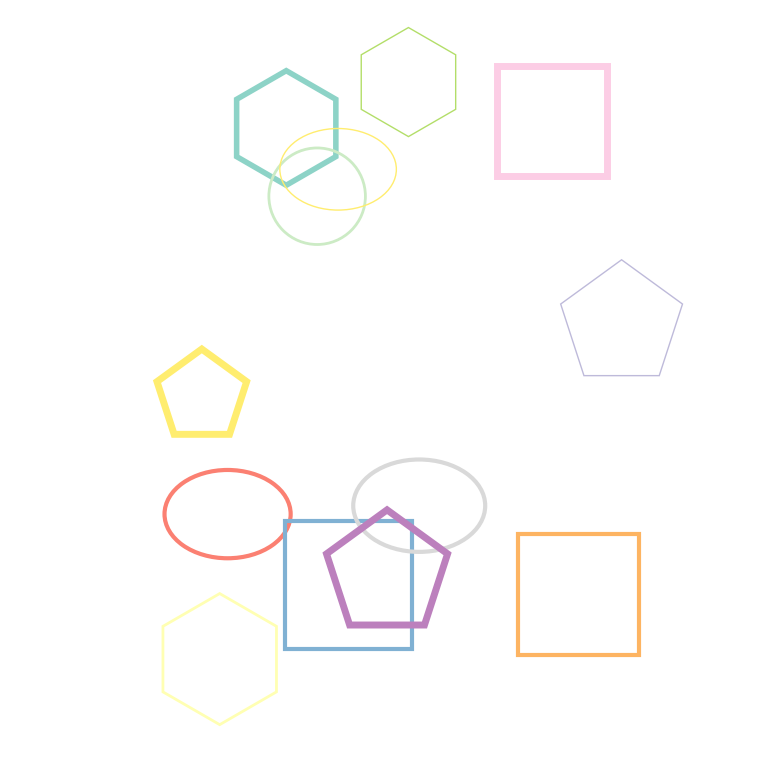[{"shape": "hexagon", "thickness": 2, "radius": 0.37, "center": [0.372, 0.834]}, {"shape": "hexagon", "thickness": 1, "radius": 0.43, "center": [0.285, 0.144]}, {"shape": "pentagon", "thickness": 0.5, "radius": 0.42, "center": [0.807, 0.579]}, {"shape": "oval", "thickness": 1.5, "radius": 0.41, "center": [0.296, 0.332]}, {"shape": "square", "thickness": 1.5, "radius": 0.41, "center": [0.452, 0.24]}, {"shape": "square", "thickness": 1.5, "radius": 0.39, "center": [0.752, 0.228]}, {"shape": "hexagon", "thickness": 0.5, "radius": 0.35, "center": [0.53, 0.893]}, {"shape": "square", "thickness": 2.5, "radius": 0.36, "center": [0.717, 0.843]}, {"shape": "oval", "thickness": 1.5, "radius": 0.43, "center": [0.544, 0.343]}, {"shape": "pentagon", "thickness": 2.5, "radius": 0.41, "center": [0.503, 0.255]}, {"shape": "circle", "thickness": 1, "radius": 0.31, "center": [0.412, 0.745]}, {"shape": "oval", "thickness": 0.5, "radius": 0.38, "center": [0.439, 0.78]}, {"shape": "pentagon", "thickness": 2.5, "radius": 0.31, "center": [0.262, 0.485]}]